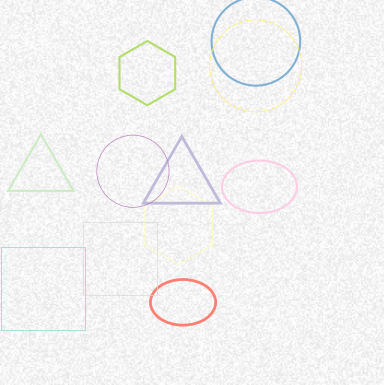[{"shape": "square", "thickness": 0.5, "radius": 0.54, "center": [0.111, 0.25]}, {"shape": "hexagon", "thickness": 0.5, "radius": 0.51, "center": [0.464, 0.415]}, {"shape": "triangle", "thickness": 2, "radius": 0.58, "center": [0.472, 0.53]}, {"shape": "oval", "thickness": 2, "radius": 0.42, "center": [0.475, 0.215]}, {"shape": "circle", "thickness": 1.5, "radius": 0.58, "center": [0.665, 0.893]}, {"shape": "hexagon", "thickness": 1.5, "radius": 0.42, "center": [0.383, 0.81]}, {"shape": "oval", "thickness": 1.5, "radius": 0.49, "center": [0.674, 0.515]}, {"shape": "square", "thickness": 0.5, "radius": 0.48, "center": [0.312, 0.329]}, {"shape": "circle", "thickness": 0.5, "radius": 0.47, "center": [0.345, 0.555]}, {"shape": "triangle", "thickness": 1.5, "radius": 0.49, "center": [0.106, 0.553]}, {"shape": "circle", "thickness": 0.5, "radius": 0.6, "center": [0.664, 0.829]}]